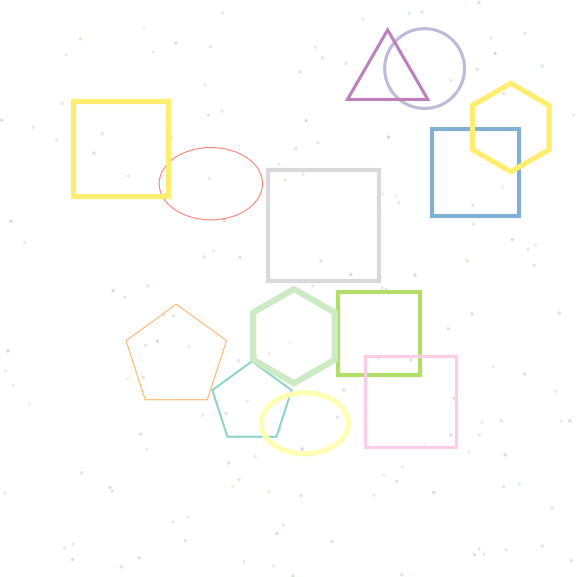[{"shape": "pentagon", "thickness": 1, "radius": 0.36, "center": [0.436, 0.301]}, {"shape": "oval", "thickness": 2.5, "radius": 0.38, "center": [0.528, 0.266]}, {"shape": "circle", "thickness": 1.5, "radius": 0.35, "center": [0.735, 0.88]}, {"shape": "oval", "thickness": 0.5, "radius": 0.45, "center": [0.365, 0.681]}, {"shape": "square", "thickness": 2, "radius": 0.38, "center": [0.823, 0.701]}, {"shape": "pentagon", "thickness": 0.5, "radius": 0.46, "center": [0.305, 0.381]}, {"shape": "square", "thickness": 2, "radius": 0.36, "center": [0.656, 0.422]}, {"shape": "square", "thickness": 1.5, "radius": 0.39, "center": [0.71, 0.303]}, {"shape": "square", "thickness": 2, "radius": 0.48, "center": [0.56, 0.609]}, {"shape": "triangle", "thickness": 1.5, "radius": 0.4, "center": [0.671, 0.867]}, {"shape": "hexagon", "thickness": 3, "radius": 0.41, "center": [0.509, 0.417]}, {"shape": "square", "thickness": 2.5, "radius": 0.41, "center": [0.208, 0.742]}, {"shape": "hexagon", "thickness": 2.5, "radius": 0.38, "center": [0.885, 0.778]}]